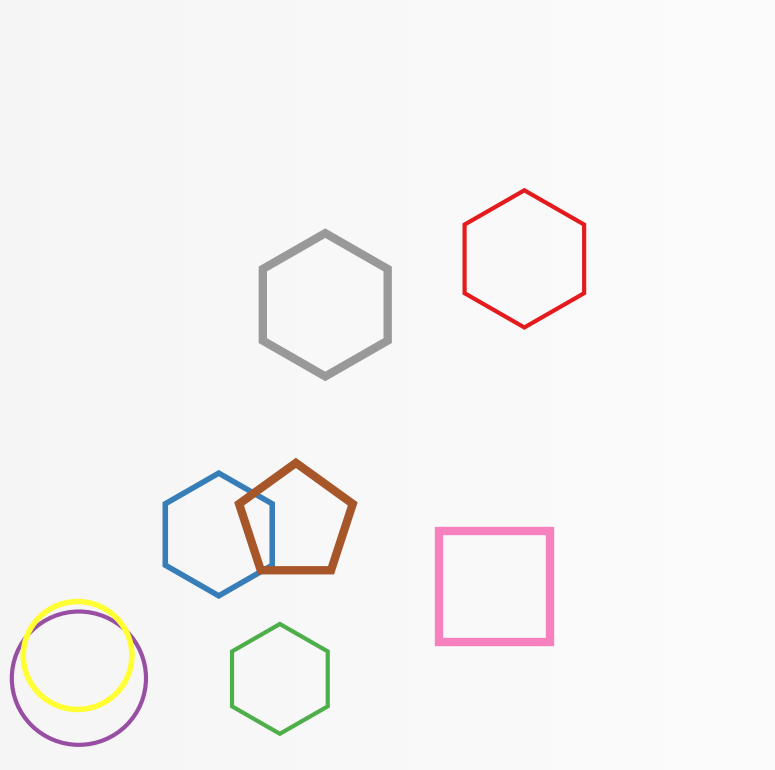[{"shape": "hexagon", "thickness": 1.5, "radius": 0.45, "center": [0.677, 0.664]}, {"shape": "hexagon", "thickness": 2, "radius": 0.4, "center": [0.282, 0.306]}, {"shape": "hexagon", "thickness": 1.5, "radius": 0.36, "center": [0.361, 0.118]}, {"shape": "circle", "thickness": 1.5, "radius": 0.43, "center": [0.102, 0.119]}, {"shape": "circle", "thickness": 2, "radius": 0.35, "center": [0.1, 0.149]}, {"shape": "pentagon", "thickness": 3, "radius": 0.39, "center": [0.382, 0.322]}, {"shape": "square", "thickness": 3, "radius": 0.36, "center": [0.638, 0.239]}, {"shape": "hexagon", "thickness": 3, "radius": 0.47, "center": [0.42, 0.604]}]